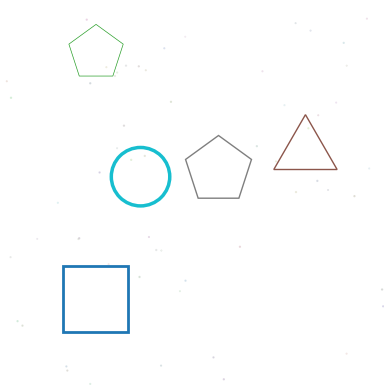[{"shape": "square", "thickness": 2, "radius": 0.42, "center": [0.248, 0.223]}, {"shape": "pentagon", "thickness": 0.5, "radius": 0.37, "center": [0.249, 0.862]}, {"shape": "triangle", "thickness": 1, "radius": 0.47, "center": [0.793, 0.607]}, {"shape": "pentagon", "thickness": 1, "radius": 0.45, "center": [0.568, 0.558]}, {"shape": "circle", "thickness": 2.5, "radius": 0.38, "center": [0.365, 0.541]}]